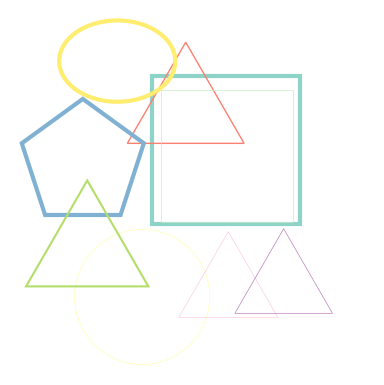[{"shape": "square", "thickness": 3, "radius": 0.96, "center": [0.586, 0.61]}, {"shape": "circle", "thickness": 0.5, "radius": 0.88, "center": [0.369, 0.229]}, {"shape": "triangle", "thickness": 1, "radius": 0.88, "center": [0.482, 0.715]}, {"shape": "pentagon", "thickness": 3, "radius": 0.83, "center": [0.215, 0.576]}, {"shape": "triangle", "thickness": 1.5, "radius": 0.92, "center": [0.227, 0.348]}, {"shape": "triangle", "thickness": 0.5, "radius": 0.74, "center": [0.593, 0.249]}, {"shape": "triangle", "thickness": 0.5, "radius": 0.73, "center": [0.737, 0.259]}, {"shape": "square", "thickness": 0.5, "radius": 0.85, "center": [0.59, 0.595]}, {"shape": "oval", "thickness": 3, "radius": 0.75, "center": [0.305, 0.841]}]